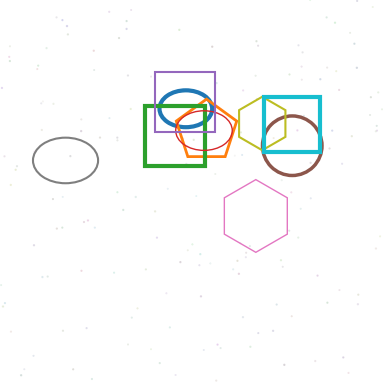[{"shape": "oval", "thickness": 3, "radius": 0.34, "center": [0.483, 0.717]}, {"shape": "pentagon", "thickness": 2, "radius": 0.41, "center": [0.536, 0.66]}, {"shape": "square", "thickness": 3, "radius": 0.39, "center": [0.455, 0.647]}, {"shape": "oval", "thickness": 1, "radius": 0.37, "center": [0.53, 0.661]}, {"shape": "square", "thickness": 1.5, "radius": 0.39, "center": [0.481, 0.736]}, {"shape": "circle", "thickness": 2.5, "radius": 0.39, "center": [0.759, 0.622]}, {"shape": "hexagon", "thickness": 1, "radius": 0.47, "center": [0.664, 0.439]}, {"shape": "oval", "thickness": 1.5, "radius": 0.42, "center": [0.17, 0.583]}, {"shape": "hexagon", "thickness": 1.5, "radius": 0.35, "center": [0.681, 0.679]}, {"shape": "square", "thickness": 3, "radius": 0.36, "center": [0.759, 0.677]}]